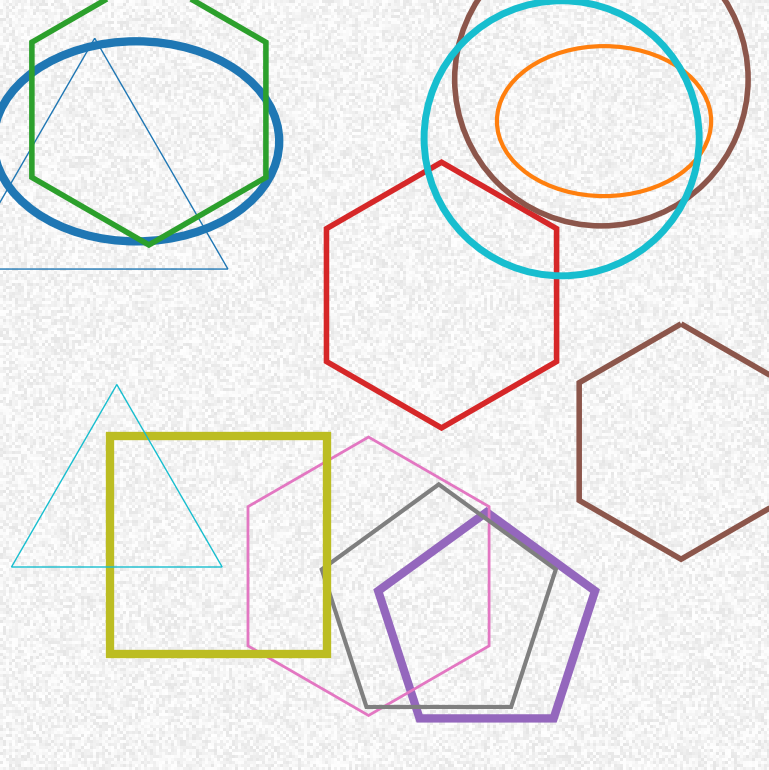[{"shape": "triangle", "thickness": 0.5, "radius": 1.0, "center": [0.123, 0.75]}, {"shape": "oval", "thickness": 3, "radius": 0.93, "center": [0.177, 0.816]}, {"shape": "oval", "thickness": 1.5, "radius": 0.7, "center": [0.784, 0.843]}, {"shape": "hexagon", "thickness": 2, "radius": 0.88, "center": [0.193, 0.857]}, {"shape": "hexagon", "thickness": 2, "radius": 0.86, "center": [0.573, 0.617]}, {"shape": "pentagon", "thickness": 3, "radius": 0.74, "center": [0.632, 0.187]}, {"shape": "hexagon", "thickness": 2, "radius": 0.76, "center": [0.885, 0.427]}, {"shape": "circle", "thickness": 2, "radius": 0.95, "center": [0.781, 0.897]}, {"shape": "hexagon", "thickness": 1, "radius": 0.9, "center": [0.479, 0.252]}, {"shape": "pentagon", "thickness": 1.5, "radius": 0.8, "center": [0.57, 0.211]}, {"shape": "square", "thickness": 3, "radius": 0.71, "center": [0.284, 0.292]}, {"shape": "circle", "thickness": 2.5, "radius": 0.89, "center": [0.729, 0.82]}, {"shape": "triangle", "thickness": 0.5, "radius": 0.79, "center": [0.152, 0.343]}]